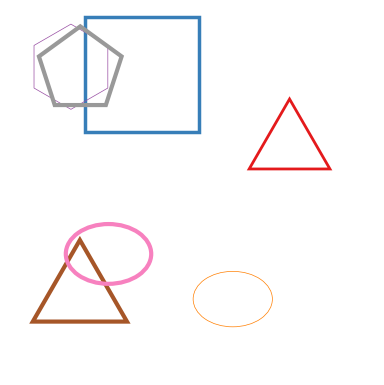[{"shape": "triangle", "thickness": 2, "radius": 0.61, "center": [0.752, 0.622]}, {"shape": "square", "thickness": 2.5, "radius": 0.74, "center": [0.369, 0.806]}, {"shape": "hexagon", "thickness": 0.5, "radius": 0.55, "center": [0.184, 0.827]}, {"shape": "oval", "thickness": 0.5, "radius": 0.51, "center": [0.605, 0.223]}, {"shape": "triangle", "thickness": 3, "radius": 0.71, "center": [0.208, 0.235]}, {"shape": "oval", "thickness": 3, "radius": 0.55, "center": [0.282, 0.34]}, {"shape": "pentagon", "thickness": 3, "radius": 0.56, "center": [0.209, 0.819]}]